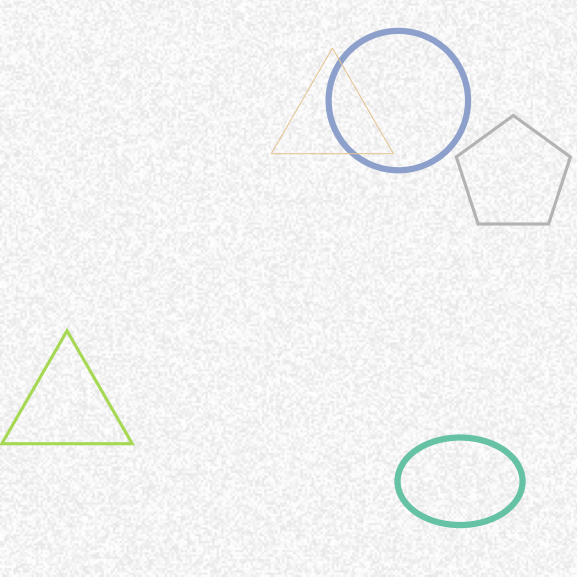[{"shape": "oval", "thickness": 3, "radius": 0.54, "center": [0.797, 0.166]}, {"shape": "circle", "thickness": 3, "radius": 0.6, "center": [0.69, 0.825]}, {"shape": "triangle", "thickness": 1.5, "radius": 0.65, "center": [0.116, 0.296]}, {"shape": "triangle", "thickness": 0.5, "radius": 0.61, "center": [0.576, 0.794]}, {"shape": "pentagon", "thickness": 1.5, "radius": 0.52, "center": [0.889, 0.695]}]